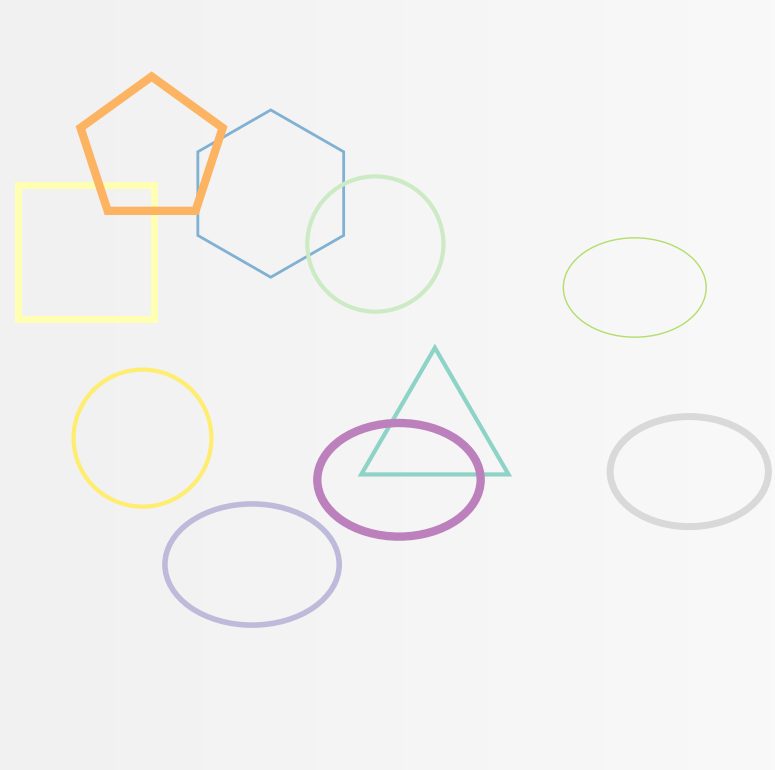[{"shape": "triangle", "thickness": 1.5, "radius": 0.55, "center": [0.561, 0.439]}, {"shape": "square", "thickness": 2.5, "radius": 0.44, "center": [0.111, 0.672]}, {"shape": "oval", "thickness": 2, "radius": 0.56, "center": [0.325, 0.267]}, {"shape": "hexagon", "thickness": 1, "radius": 0.54, "center": [0.349, 0.749]}, {"shape": "pentagon", "thickness": 3, "radius": 0.48, "center": [0.196, 0.804]}, {"shape": "oval", "thickness": 0.5, "radius": 0.46, "center": [0.819, 0.627]}, {"shape": "oval", "thickness": 2.5, "radius": 0.51, "center": [0.889, 0.388]}, {"shape": "oval", "thickness": 3, "radius": 0.53, "center": [0.515, 0.377]}, {"shape": "circle", "thickness": 1.5, "radius": 0.44, "center": [0.484, 0.683]}, {"shape": "circle", "thickness": 1.5, "radius": 0.44, "center": [0.184, 0.431]}]